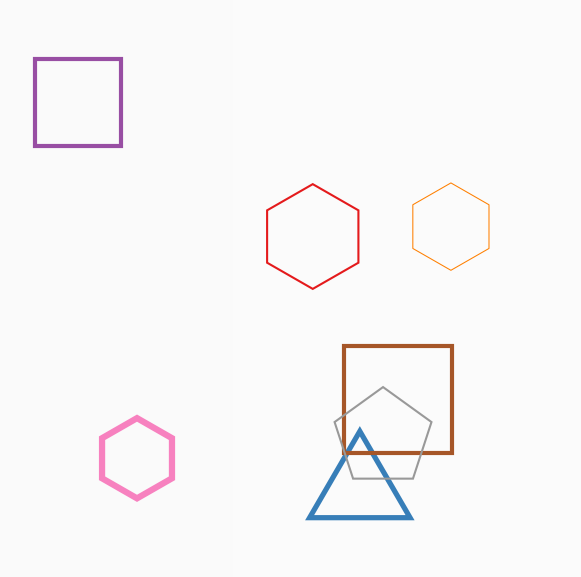[{"shape": "hexagon", "thickness": 1, "radius": 0.45, "center": [0.538, 0.59]}, {"shape": "triangle", "thickness": 2.5, "radius": 0.5, "center": [0.619, 0.153]}, {"shape": "square", "thickness": 2, "radius": 0.37, "center": [0.134, 0.822]}, {"shape": "hexagon", "thickness": 0.5, "radius": 0.38, "center": [0.776, 0.607]}, {"shape": "square", "thickness": 2, "radius": 0.46, "center": [0.685, 0.307]}, {"shape": "hexagon", "thickness": 3, "radius": 0.35, "center": [0.236, 0.206]}, {"shape": "pentagon", "thickness": 1, "radius": 0.44, "center": [0.659, 0.241]}]